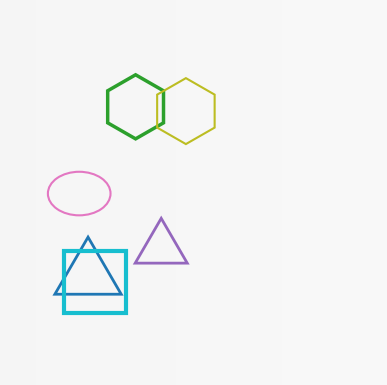[{"shape": "triangle", "thickness": 2, "radius": 0.49, "center": [0.227, 0.285]}, {"shape": "hexagon", "thickness": 2.5, "radius": 0.42, "center": [0.35, 0.723]}, {"shape": "triangle", "thickness": 2, "radius": 0.39, "center": [0.416, 0.355]}, {"shape": "oval", "thickness": 1.5, "radius": 0.4, "center": [0.204, 0.497]}, {"shape": "hexagon", "thickness": 1.5, "radius": 0.43, "center": [0.48, 0.711]}, {"shape": "square", "thickness": 3, "radius": 0.4, "center": [0.245, 0.268]}]